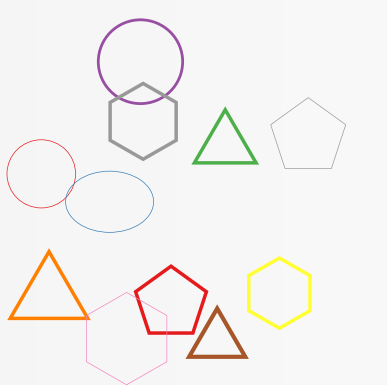[{"shape": "pentagon", "thickness": 2.5, "radius": 0.48, "center": [0.441, 0.213]}, {"shape": "circle", "thickness": 0.5, "radius": 0.44, "center": [0.107, 0.548]}, {"shape": "oval", "thickness": 0.5, "radius": 0.57, "center": [0.283, 0.476]}, {"shape": "triangle", "thickness": 2.5, "radius": 0.46, "center": [0.581, 0.623]}, {"shape": "circle", "thickness": 2, "radius": 0.54, "center": [0.363, 0.84]}, {"shape": "triangle", "thickness": 2.5, "radius": 0.58, "center": [0.126, 0.231]}, {"shape": "hexagon", "thickness": 2.5, "radius": 0.46, "center": [0.721, 0.239]}, {"shape": "triangle", "thickness": 3, "radius": 0.42, "center": [0.56, 0.115]}, {"shape": "hexagon", "thickness": 0.5, "radius": 0.6, "center": [0.327, 0.12]}, {"shape": "hexagon", "thickness": 2.5, "radius": 0.49, "center": [0.369, 0.685]}, {"shape": "pentagon", "thickness": 0.5, "radius": 0.51, "center": [0.795, 0.645]}]